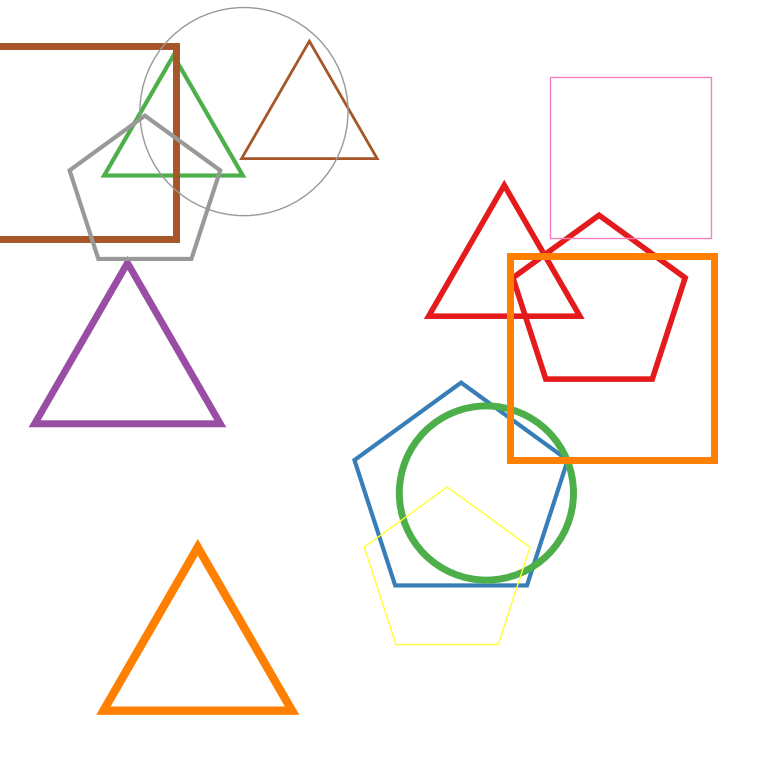[{"shape": "pentagon", "thickness": 2, "radius": 0.59, "center": [0.778, 0.603]}, {"shape": "triangle", "thickness": 2, "radius": 0.57, "center": [0.655, 0.646]}, {"shape": "pentagon", "thickness": 1.5, "radius": 0.73, "center": [0.599, 0.357]}, {"shape": "triangle", "thickness": 1.5, "radius": 0.52, "center": [0.225, 0.824]}, {"shape": "circle", "thickness": 2.5, "radius": 0.57, "center": [0.632, 0.36]}, {"shape": "triangle", "thickness": 2.5, "radius": 0.7, "center": [0.166, 0.519]}, {"shape": "square", "thickness": 2.5, "radius": 0.66, "center": [0.795, 0.535]}, {"shape": "triangle", "thickness": 3, "radius": 0.71, "center": [0.257, 0.148]}, {"shape": "pentagon", "thickness": 0.5, "radius": 0.57, "center": [0.581, 0.254]}, {"shape": "square", "thickness": 2.5, "radius": 0.63, "center": [0.102, 0.815]}, {"shape": "triangle", "thickness": 1, "radius": 0.51, "center": [0.402, 0.845]}, {"shape": "square", "thickness": 0.5, "radius": 0.52, "center": [0.819, 0.796]}, {"shape": "circle", "thickness": 0.5, "radius": 0.68, "center": [0.317, 0.855]}, {"shape": "pentagon", "thickness": 1.5, "radius": 0.51, "center": [0.188, 0.747]}]